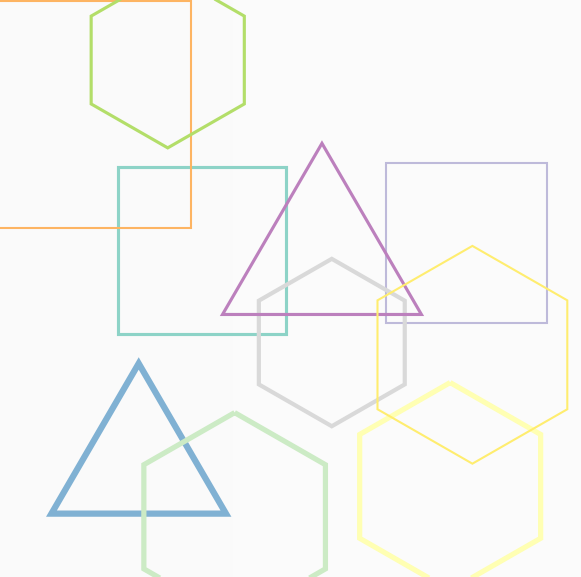[{"shape": "square", "thickness": 1.5, "radius": 0.72, "center": [0.348, 0.565]}, {"shape": "hexagon", "thickness": 2.5, "radius": 0.9, "center": [0.774, 0.157]}, {"shape": "square", "thickness": 1, "radius": 0.69, "center": [0.803, 0.578]}, {"shape": "triangle", "thickness": 3, "radius": 0.87, "center": [0.239, 0.196]}, {"shape": "square", "thickness": 1, "radius": 0.98, "center": [0.132, 0.801]}, {"shape": "hexagon", "thickness": 1.5, "radius": 0.76, "center": [0.289, 0.895]}, {"shape": "hexagon", "thickness": 2, "radius": 0.72, "center": [0.571, 0.406]}, {"shape": "triangle", "thickness": 1.5, "radius": 0.99, "center": [0.554, 0.553]}, {"shape": "hexagon", "thickness": 2.5, "radius": 0.9, "center": [0.404, 0.104]}, {"shape": "hexagon", "thickness": 1, "radius": 0.94, "center": [0.813, 0.385]}]